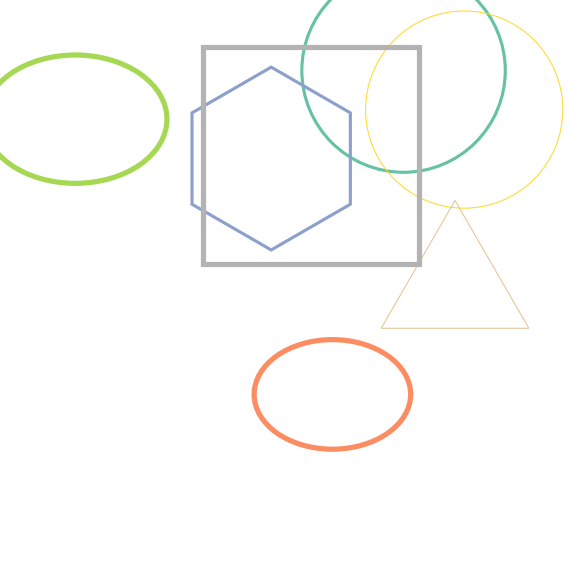[{"shape": "circle", "thickness": 1.5, "radius": 0.88, "center": [0.699, 0.877]}, {"shape": "oval", "thickness": 2.5, "radius": 0.68, "center": [0.576, 0.316]}, {"shape": "hexagon", "thickness": 1.5, "radius": 0.79, "center": [0.47, 0.725]}, {"shape": "oval", "thickness": 2.5, "radius": 0.79, "center": [0.13, 0.793]}, {"shape": "circle", "thickness": 0.5, "radius": 0.85, "center": [0.804, 0.809]}, {"shape": "triangle", "thickness": 0.5, "radius": 0.74, "center": [0.788, 0.504]}, {"shape": "square", "thickness": 2.5, "radius": 0.94, "center": [0.538, 0.73]}]